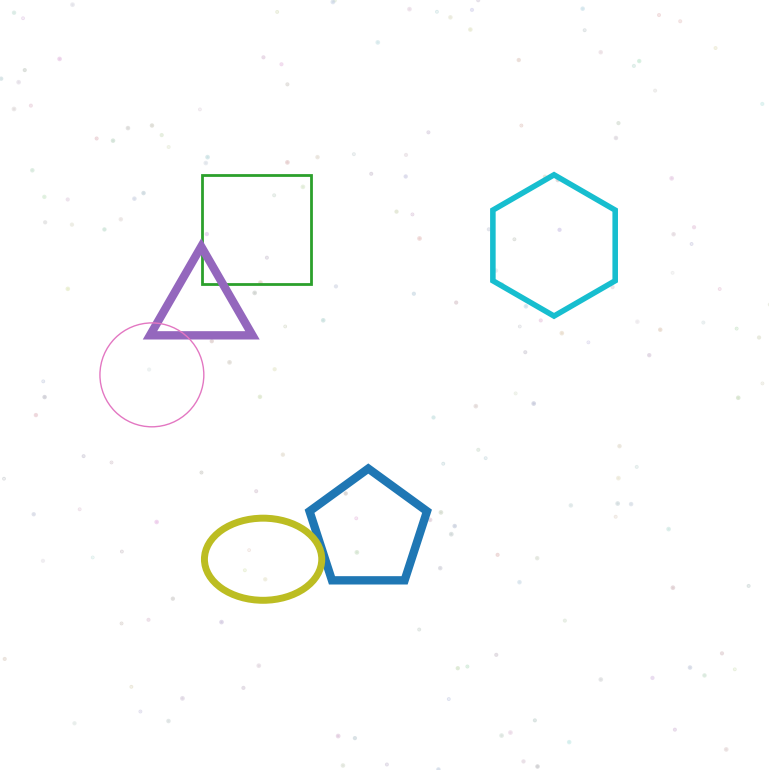[{"shape": "pentagon", "thickness": 3, "radius": 0.4, "center": [0.478, 0.311]}, {"shape": "square", "thickness": 1, "radius": 0.35, "center": [0.333, 0.702]}, {"shape": "triangle", "thickness": 3, "radius": 0.38, "center": [0.261, 0.603]}, {"shape": "circle", "thickness": 0.5, "radius": 0.34, "center": [0.197, 0.513]}, {"shape": "oval", "thickness": 2.5, "radius": 0.38, "center": [0.342, 0.274]}, {"shape": "hexagon", "thickness": 2, "radius": 0.46, "center": [0.72, 0.681]}]